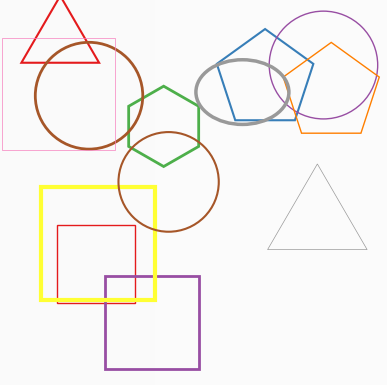[{"shape": "square", "thickness": 1, "radius": 0.5, "center": [0.249, 0.314]}, {"shape": "triangle", "thickness": 1.5, "radius": 0.58, "center": [0.155, 0.895]}, {"shape": "pentagon", "thickness": 1.5, "radius": 0.65, "center": [0.684, 0.794]}, {"shape": "hexagon", "thickness": 2, "radius": 0.52, "center": [0.422, 0.672]}, {"shape": "square", "thickness": 2, "radius": 0.6, "center": [0.392, 0.162]}, {"shape": "circle", "thickness": 1, "radius": 0.7, "center": [0.835, 0.831]}, {"shape": "pentagon", "thickness": 1, "radius": 0.65, "center": [0.855, 0.759]}, {"shape": "square", "thickness": 3, "radius": 0.74, "center": [0.253, 0.367]}, {"shape": "circle", "thickness": 1.5, "radius": 0.65, "center": [0.435, 0.528]}, {"shape": "circle", "thickness": 2, "radius": 0.69, "center": [0.23, 0.751]}, {"shape": "square", "thickness": 0.5, "radius": 0.73, "center": [0.151, 0.755]}, {"shape": "triangle", "thickness": 0.5, "radius": 0.74, "center": [0.819, 0.426]}, {"shape": "oval", "thickness": 2.5, "radius": 0.6, "center": [0.626, 0.761]}]